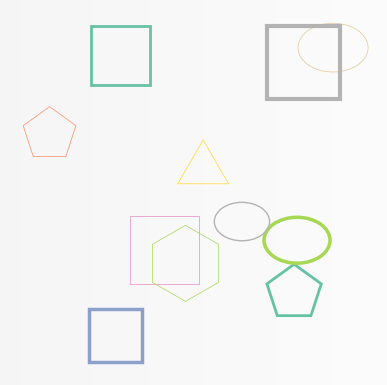[{"shape": "pentagon", "thickness": 2, "radius": 0.37, "center": [0.759, 0.24]}, {"shape": "square", "thickness": 2, "radius": 0.38, "center": [0.312, 0.856]}, {"shape": "pentagon", "thickness": 0.5, "radius": 0.36, "center": [0.128, 0.651]}, {"shape": "square", "thickness": 2.5, "radius": 0.34, "center": [0.298, 0.128]}, {"shape": "square", "thickness": 0.5, "radius": 0.44, "center": [0.425, 0.351]}, {"shape": "oval", "thickness": 2.5, "radius": 0.43, "center": [0.767, 0.376]}, {"shape": "hexagon", "thickness": 0.5, "radius": 0.49, "center": [0.479, 0.316]}, {"shape": "triangle", "thickness": 0.5, "radius": 0.38, "center": [0.524, 0.56]}, {"shape": "oval", "thickness": 0.5, "radius": 0.45, "center": [0.859, 0.876]}, {"shape": "square", "thickness": 3, "radius": 0.47, "center": [0.783, 0.837]}, {"shape": "oval", "thickness": 1, "radius": 0.36, "center": [0.624, 0.425]}]